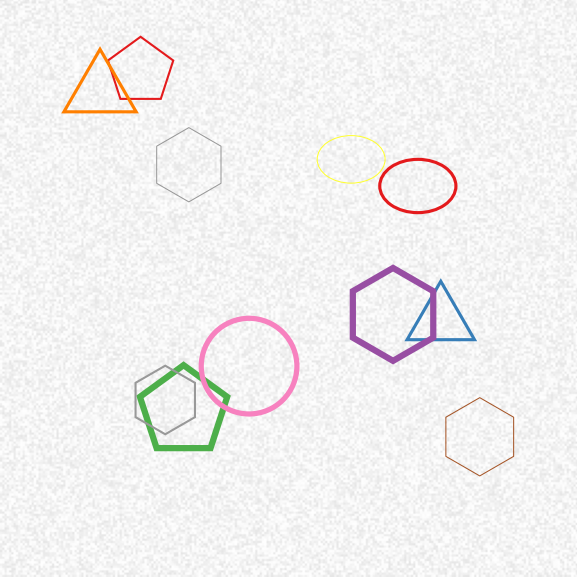[{"shape": "oval", "thickness": 1.5, "radius": 0.33, "center": [0.724, 0.677]}, {"shape": "pentagon", "thickness": 1, "radius": 0.3, "center": [0.243, 0.876]}, {"shape": "triangle", "thickness": 1.5, "radius": 0.34, "center": [0.763, 0.445]}, {"shape": "pentagon", "thickness": 3, "radius": 0.4, "center": [0.318, 0.287]}, {"shape": "hexagon", "thickness": 3, "radius": 0.4, "center": [0.681, 0.455]}, {"shape": "triangle", "thickness": 1.5, "radius": 0.36, "center": [0.173, 0.842]}, {"shape": "oval", "thickness": 0.5, "radius": 0.29, "center": [0.608, 0.723]}, {"shape": "hexagon", "thickness": 0.5, "radius": 0.34, "center": [0.831, 0.243]}, {"shape": "circle", "thickness": 2.5, "radius": 0.41, "center": [0.431, 0.365]}, {"shape": "hexagon", "thickness": 1, "radius": 0.3, "center": [0.286, 0.307]}, {"shape": "hexagon", "thickness": 0.5, "radius": 0.32, "center": [0.327, 0.714]}]